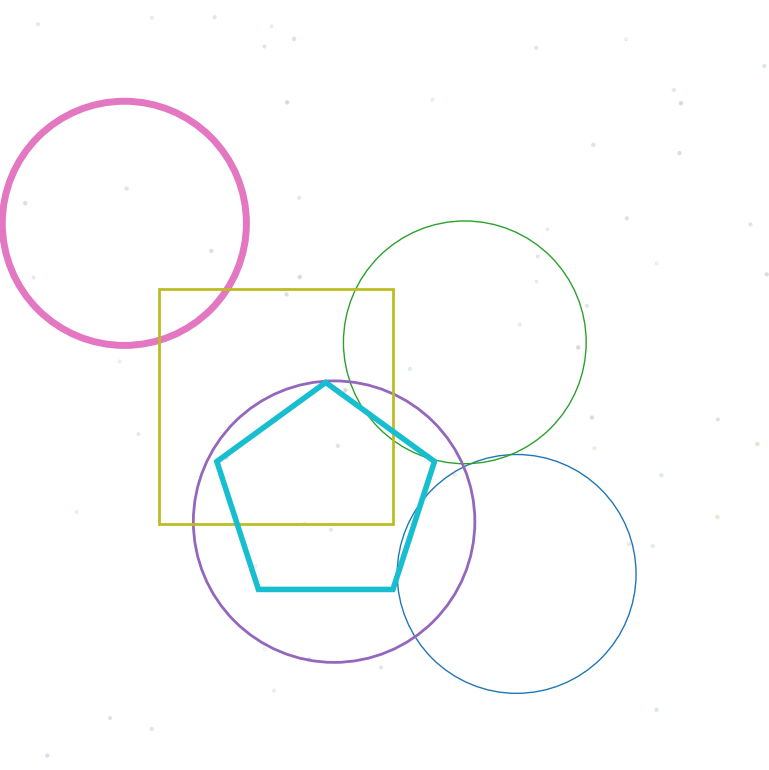[{"shape": "circle", "thickness": 0.5, "radius": 0.78, "center": [0.671, 0.255]}, {"shape": "circle", "thickness": 0.5, "radius": 0.79, "center": [0.604, 0.555]}, {"shape": "circle", "thickness": 1, "radius": 0.91, "center": [0.434, 0.323]}, {"shape": "circle", "thickness": 2.5, "radius": 0.79, "center": [0.161, 0.71]}, {"shape": "square", "thickness": 1, "radius": 0.76, "center": [0.358, 0.472]}, {"shape": "pentagon", "thickness": 2, "radius": 0.74, "center": [0.423, 0.355]}]